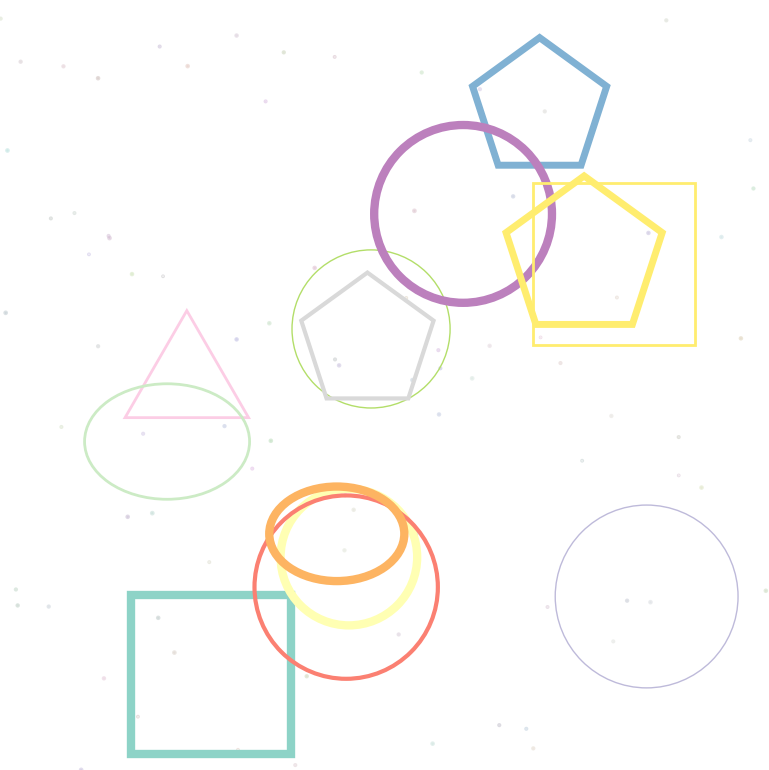[{"shape": "square", "thickness": 3, "radius": 0.52, "center": [0.274, 0.124]}, {"shape": "circle", "thickness": 3, "radius": 0.44, "center": [0.453, 0.277]}, {"shape": "circle", "thickness": 0.5, "radius": 0.59, "center": [0.84, 0.225]}, {"shape": "circle", "thickness": 1.5, "radius": 0.6, "center": [0.45, 0.238]}, {"shape": "pentagon", "thickness": 2.5, "radius": 0.46, "center": [0.701, 0.86]}, {"shape": "oval", "thickness": 3, "radius": 0.44, "center": [0.437, 0.307]}, {"shape": "circle", "thickness": 0.5, "radius": 0.51, "center": [0.482, 0.573]}, {"shape": "triangle", "thickness": 1, "radius": 0.46, "center": [0.243, 0.504]}, {"shape": "pentagon", "thickness": 1.5, "radius": 0.45, "center": [0.477, 0.556]}, {"shape": "circle", "thickness": 3, "radius": 0.58, "center": [0.601, 0.722]}, {"shape": "oval", "thickness": 1, "radius": 0.54, "center": [0.217, 0.427]}, {"shape": "pentagon", "thickness": 2.5, "radius": 0.53, "center": [0.759, 0.665]}, {"shape": "square", "thickness": 1, "radius": 0.53, "center": [0.797, 0.657]}]